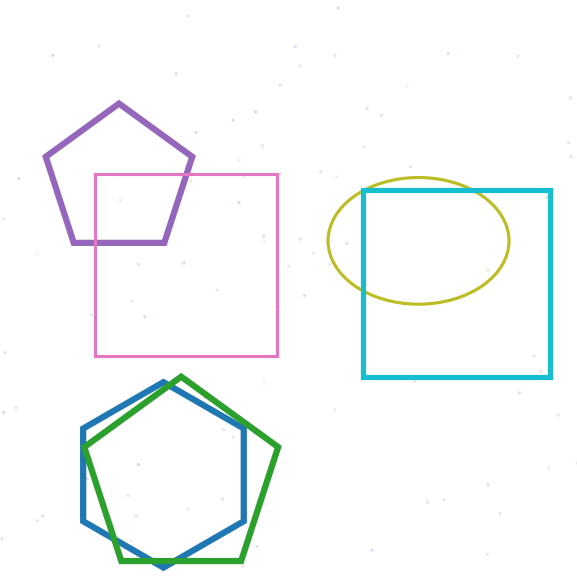[{"shape": "hexagon", "thickness": 3, "radius": 0.8, "center": [0.283, 0.177]}, {"shape": "pentagon", "thickness": 3, "radius": 0.88, "center": [0.314, 0.17]}, {"shape": "pentagon", "thickness": 3, "radius": 0.67, "center": [0.206, 0.686]}, {"shape": "square", "thickness": 1.5, "radius": 0.79, "center": [0.322, 0.54]}, {"shape": "oval", "thickness": 1.5, "radius": 0.78, "center": [0.725, 0.582]}, {"shape": "square", "thickness": 2.5, "radius": 0.81, "center": [0.79, 0.508]}]